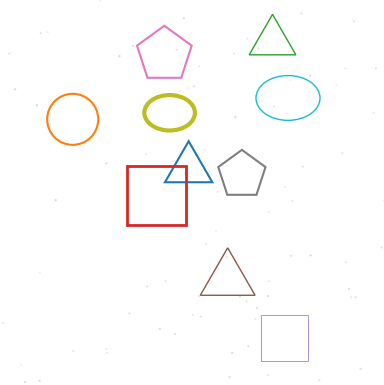[{"shape": "triangle", "thickness": 1.5, "radius": 0.36, "center": [0.49, 0.562]}, {"shape": "circle", "thickness": 1.5, "radius": 0.33, "center": [0.189, 0.69]}, {"shape": "triangle", "thickness": 1, "radius": 0.35, "center": [0.708, 0.893]}, {"shape": "square", "thickness": 2, "radius": 0.38, "center": [0.406, 0.492]}, {"shape": "square", "thickness": 0.5, "radius": 0.3, "center": [0.74, 0.122]}, {"shape": "triangle", "thickness": 1, "radius": 0.41, "center": [0.591, 0.274]}, {"shape": "pentagon", "thickness": 1.5, "radius": 0.37, "center": [0.427, 0.858]}, {"shape": "pentagon", "thickness": 1.5, "radius": 0.32, "center": [0.628, 0.546]}, {"shape": "oval", "thickness": 3, "radius": 0.33, "center": [0.441, 0.707]}, {"shape": "oval", "thickness": 1, "radius": 0.42, "center": [0.748, 0.746]}]